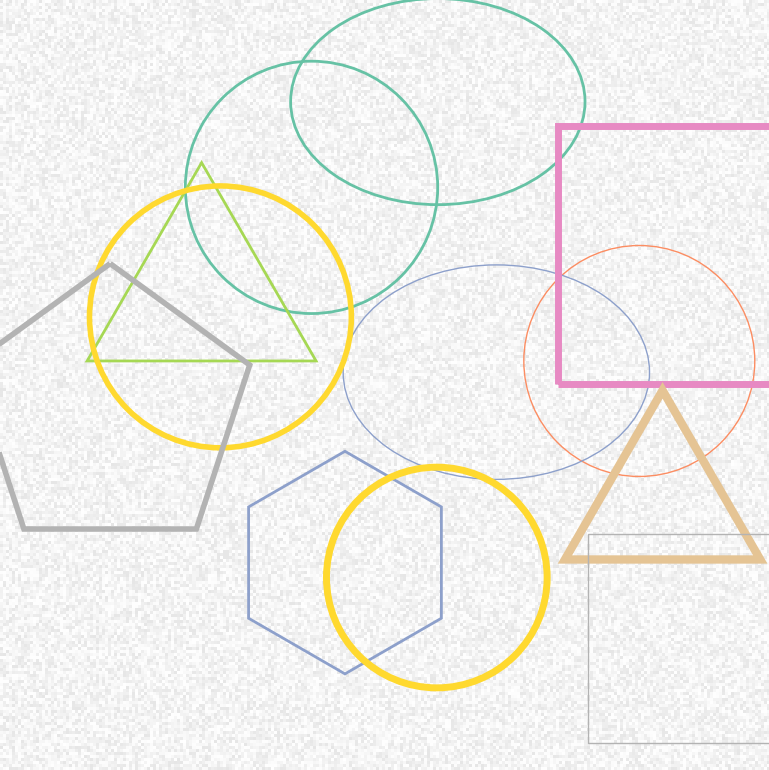[{"shape": "circle", "thickness": 1, "radius": 0.82, "center": [0.405, 0.757]}, {"shape": "oval", "thickness": 1, "radius": 0.96, "center": [0.569, 0.868]}, {"shape": "circle", "thickness": 0.5, "radius": 0.75, "center": [0.83, 0.531]}, {"shape": "hexagon", "thickness": 1, "radius": 0.72, "center": [0.448, 0.269]}, {"shape": "oval", "thickness": 0.5, "radius": 0.99, "center": [0.645, 0.517]}, {"shape": "square", "thickness": 2.5, "radius": 0.84, "center": [0.892, 0.669]}, {"shape": "triangle", "thickness": 1, "radius": 0.86, "center": [0.262, 0.617]}, {"shape": "circle", "thickness": 2, "radius": 0.85, "center": [0.286, 0.588]}, {"shape": "circle", "thickness": 2.5, "radius": 0.72, "center": [0.567, 0.25]}, {"shape": "triangle", "thickness": 3, "radius": 0.73, "center": [0.86, 0.347]}, {"shape": "square", "thickness": 0.5, "radius": 0.68, "center": [0.899, 0.171]}, {"shape": "pentagon", "thickness": 2, "radius": 0.95, "center": [0.143, 0.467]}]